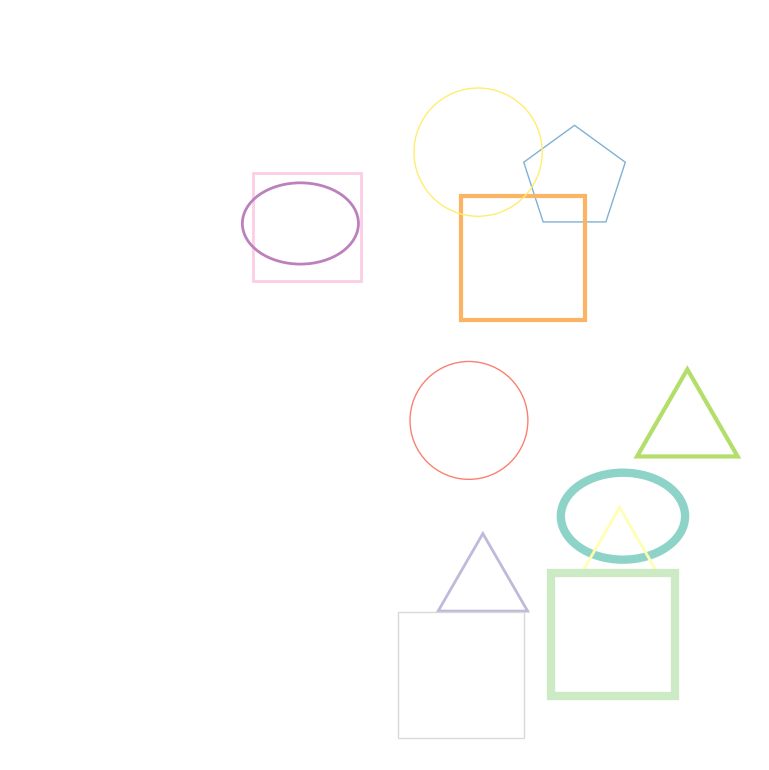[{"shape": "oval", "thickness": 3, "radius": 0.4, "center": [0.809, 0.33]}, {"shape": "triangle", "thickness": 1, "radius": 0.29, "center": [0.805, 0.284]}, {"shape": "triangle", "thickness": 1, "radius": 0.34, "center": [0.627, 0.24]}, {"shape": "circle", "thickness": 0.5, "radius": 0.38, "center": [0.609, 0.454]}, {"shape": "pentagon", "thickness": 0.5, "radius": 0.35, "center": [0.746, 0.768]}, {"shape": "square", "thickness": 1.5, "radius": 0.4, "center": [0.679, 0.666]}, {"shape": "triangle", "thickness": 1.5, "radius": 0.38, "center": [0.893, 0.445]}, {"shape": "square", "thickness": 1, "radius": 0.35, "center": [0.399, 0.705]}, {"shape": "square", "thickness": 0.5, "radius": 0.41, "center": [0.599, 0.123]}, {"shape": "oval", "thickness": 1, "radius": 0.38, "center": [0.39, 0.71]}, {"shape": "square", "thickness": 3, "radius": 0.4, "center": [0.796, 0.176]}, {"shape": "circle", "thickness": 0.5, "radius": 0.42, "center": [0.621, 0.802]}]